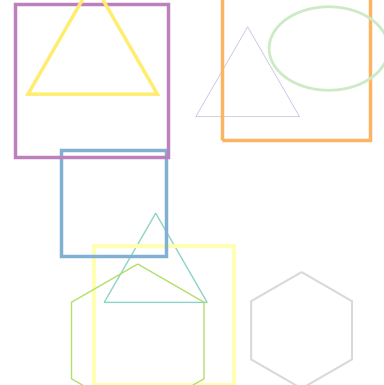[{"shape": "triangle", "thickness": 1, "radius": 0.77, "center": [0.404, 0.292]}, {"shape": "square", "thickness": 3, "radius": 0.91, "center": [0.425, 0.181]}, {"shape": "triangle", "thickness": 0.5, "radius": 0.78, "center": [0.643, 0.775]}, {"shape": "square", "thickness": 2.5, "radius": 0.68, "center": [0.295, 0.473]}, {"shape": "square", "thickness": 2.5, "radius": 0.96, "center": [0.769, 0.829]}, {"shape": "hexagon", "thickness": 1, "radius": 0.99, "center": [0.358, 0.116]}, {"shape": "hexagon", "thickness": 1.5, "radius": 0.76, "center": [0.783, 0.142]}, {"shape": "square", "thickness": 2.5, "radius": 0.99, "center": [0.238, 0.79]}, {"shape": "oval", "thickness": 2, "radius": 0.77, "center": [0.854, 0.874]}, {"shape": "triangle", "thickness": 2.5, "radius": 0.97, "center": [0.241, 0.852]}]